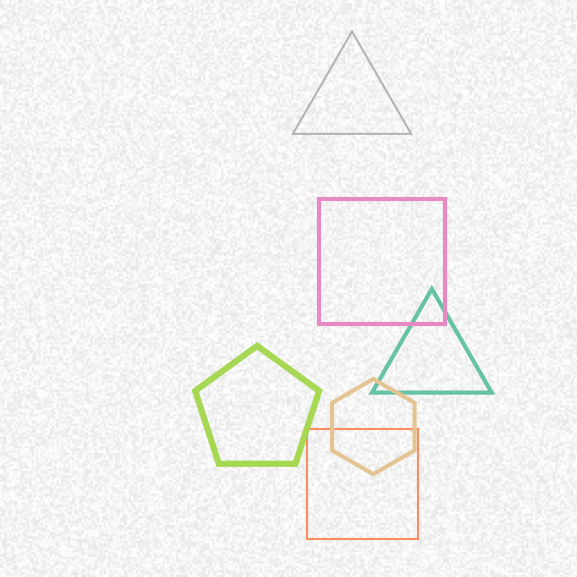[{"shape": "triangle", "thickness": 2, "radius": 0.6, "center": [0.748, 0.379]}, {"shape": "square", "thickness": 1, "radius": 0.48, "center": [0.628, 0.161]}, {"shape": "square", "thickness": 2, "radius": 0.54, "center": [0.662, 0.546]}, {"shape": "pentagon", "thickness": 3, "radius": 0.56, "center": [0.445, 0.287]}, {"shape": "hexagon", "thickness": 2, "radius": 0.41, "center": [0.646, 0.26]}, {"shape": "triangle", "thickness": 1, "radius": 0.59, "center": [0.61, 0.826]}]